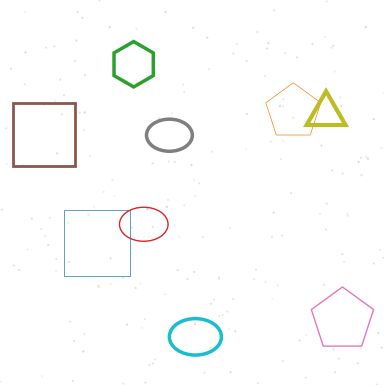[{"shape": "square", "thickness": 0.5, "radius": 0.43, "center": [0.252, 0.369]}, {"shape": "pentagon", "thickness": 0.5, "radius": 0.38, "center": [0.762, 0.71]}, {"shape": "hexagon", "thickness": 2.5, "radius": 0.29, "center": [0.347, 0.833]}, {"shape": "oval", "thickness": 1, "radius": 0.32, "center": [0.373, 0.418]}, {"shape": "square", "thickness": 2, "radius": 0.4, "center": [0.115, 0.651]}, {"shape": "pentagon", "thickness": 1, "radius": 0.42, "center": [0.889, 0.17]}, {"shape": "oval", "thickness": 2.5, "radius": 0.3, "center": [0.44, 0.649]}, {"shape": "triangle", "thickness": 3, "radius": 0.29, "center": [0.847, 0.704]}, {"shape": "oval", "thickness": 2.5, "radius": 0.34, "center": [0.507, 0.125]}]